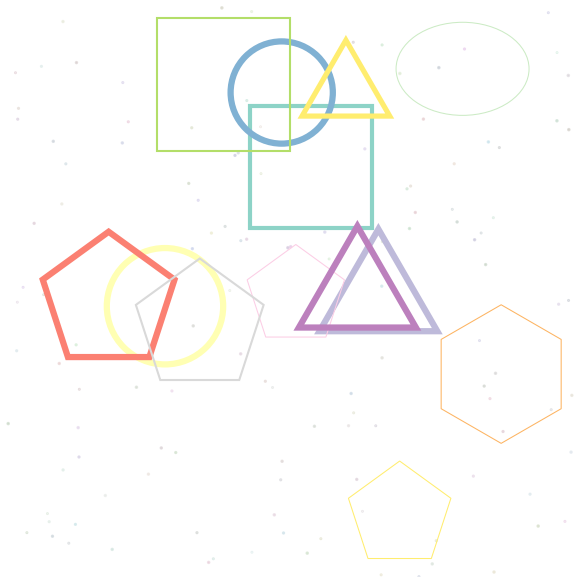[{"shape": "square", "thickness": 2, "radius": 0.53, "center": [0.538, 0.71]}, {"shape": "circle", "thickness": 3, "radius": 0.5, "center": [0.286, 0.469]}, {"shape": "triangle", "thickness": 3, "radius": 0.59, "center": [0.655, 0.484]}, {"shape": "pentagon", "thickness": 3, "radius": 0.6, "center": [0.188, 0.478]}, {"shape": "circle", "thickness": 3, "radius": 0.44, "center": [0.488, 0.839]}, {"shape": "hexagon", "thickness": 0.5, "radius": 0.6, "center": [0.868, 0.351]}, {"shape": "square", "thickness": 1, "radius": 0.57, "center": [0.387, 0.853]}, {"shape": "pentagon", "thickness": 0.5, "radius": 0.44, "center": [0.512, 0.487]}, {"shape": "pentagon", "thickness": 1, "radius": 0.58, "center": [0.346, 0.435]}, {"shape": "triangle", "thickness": 3, "radius": 0.59, "center": [0.619, 0.49]}, {"shape": "oval", "thickness": 0.5, "radius": 0.58, "center": [0.801, 0.88]}, {"shape": "triangle", "thickness": 2.5, "radius": 0.44, "center": [0.599, 0.842]}, {"shape": "pentagon", "thickness": 0.5, "radius": 0.47, "center": [0.692, 0.107]}]